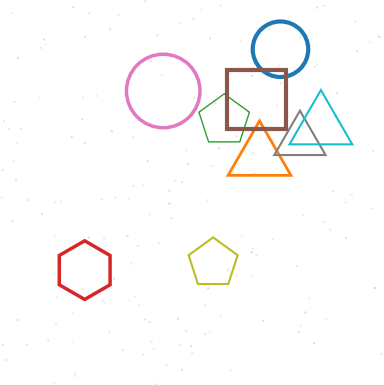[{"shape": "circle", "thickness": 3, "radius": 0.36, "center": [0.729, 0.872]}, {"shape": "triangle", "thickness": 2, "radius": 0.47, "center": [0.674, 0.592]}, {"shape": "pentagon", "thickness": 1, "radius": 0.34, "center": [0.582, 0.687]}, {"shape": "hexagon", "thickness": 2.5, "radius": 0.38, "center": [0.22, 0.298]}, {"shape": "square", "thickness": 3, "radius": 0.38, "center": [0.666, 0.741]}, {"shape": "circle", "thickness": 2.5, "radius": 0.48, "center": [0.424, 0.764]}, {"shape": "triangle", "thickness": 1.5, "radius": 0.38, "center": [0.779, 0.636]}, {"shape": "pentagon", "thickness": 1.5, "radius": 0.33, "center": [0.554, 0.316]}, {"shape": "triangle", "thickness": 1.5, "radius": 0.47, "center": [0.834, 0.672]}]